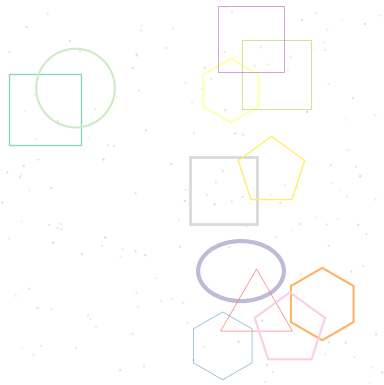[{"shape": "square", "thickness": 1, "radius": 0.47, "center": [0.118, 0.716]}, {"shape": "hexagon", "thickness": 1.5, "radius": 0.41, "center": [0.6, 0.765]}, {"shape": "oval", "thickness": 3, "radius": 0.56, "center": [0.626, 0.296]}, {"shape": "triangle", "thickness": 0.5, "radius": 0.54, "center": [0.666, 0.194]}, {"shape": "hexagon", "thickness": 0.5, "radius": 0.44, "center": [0.578, 0.102]}, {"shape": "hexagon", "thickness": 1.5, "radius": 0.47, "center": [0.837, 0.21]}, {"shape": "square", "thickness": 0.5, "radius": 0.44, "center": [0.718, 0.806]}, {"shape": "pentagon", "thickness": 1.5, "radius": 0.48, "center": [0.753, 0.145]}, {"shape": "square", "thickness": 2, "radius": 0.44, "center": [0.581, 0.506]}, {"shape": "square", "thickness": 0.5, "radius": 0.43, "center": [0.652, 0.899]}, {"shape": "circle", "thickness": 1.5, "radius": 0.51, "center": [0.196, 0.771]}, {"shape": "pentagon", "thickness": 1, "radius": 0.45, "center": [0.705, 0.555]}]